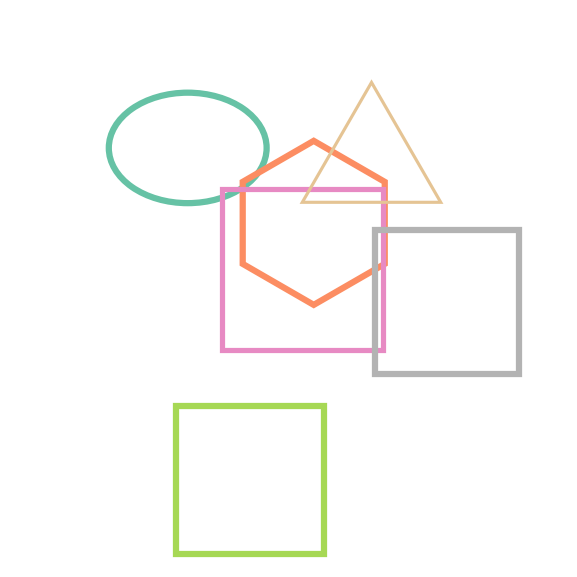[{"shape": "oval", "thickness": 3, "radius": 0.68, "center": [0.325, 0.743]}, {"shape": "hexagon", "thickness": 3, "radius": 0.71, "center": [0.543, 0.613]}, {"shape": "square", "thickness": 2.5, "radius": 0.7, "center": [0.524, 0.532]}, {"shape": "square", "thickness": 3, "radius": 0.64, "center": [0.433, 0.169]}, {"shape": "triangle", "thickness": 1.5, "radius": 0.69, "center": [0.643, 0.718]}, {"shape": "square", "thickness": 3, "radius": 0.62, "center": [0.774, 0.476]}]